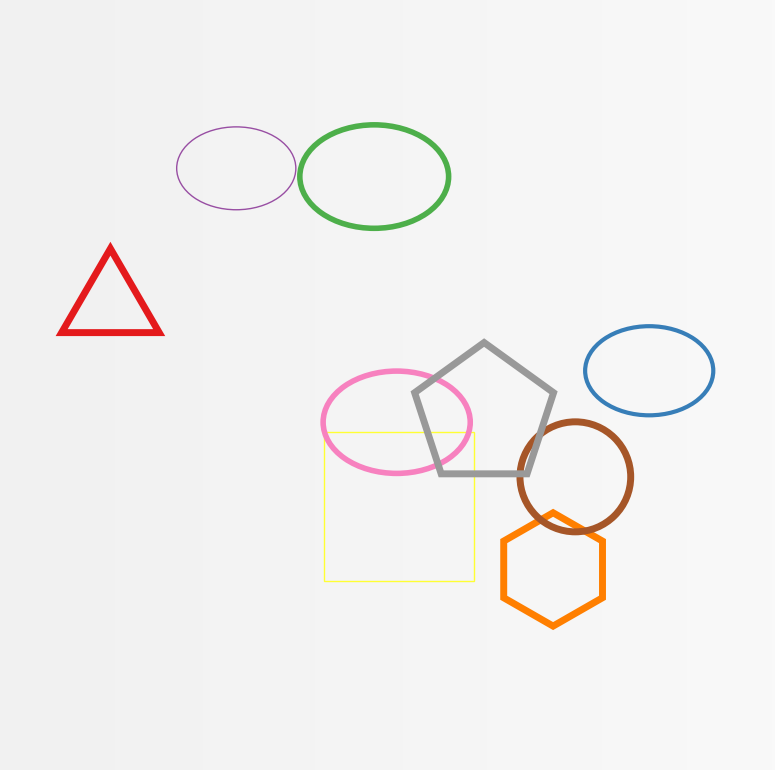[{"shape": "triangle", "thickness": 2.5, "radius": 0.36, "center": [0.142, 0.604]}, {"shape": "oval", "thickness": 1.5, "radius": 0.41, "center": [0.838, 0.519]}, {"shape": "oval", "thickness": 2, "radius": 0.48, "center": [0.483, 0.771]}, {"shape": "oval", "thickness": 0.5, "radius": 0.38, "center": [0.305, 0.781]}, {"shape": "hexagon", "thickness": 2.5, "radius": 0.37, "center": [0.714, 0.26]}, {"shape": "square", "thickness": 0.5, "radius": 0.48, "center": [0.515, 0.342]}, {"shape": "circle", "thickness": 2.5, "radius": 0.36, "center": [0.742, 0.381]}, {"shape": "oval", "thickness": 2, "radius": 0.47, "center": [0.512, 0.452]}, {"shape": "pentagon", "thickness": 2.5, "radius": 0.47, "center": [0.625, 0.461]}]